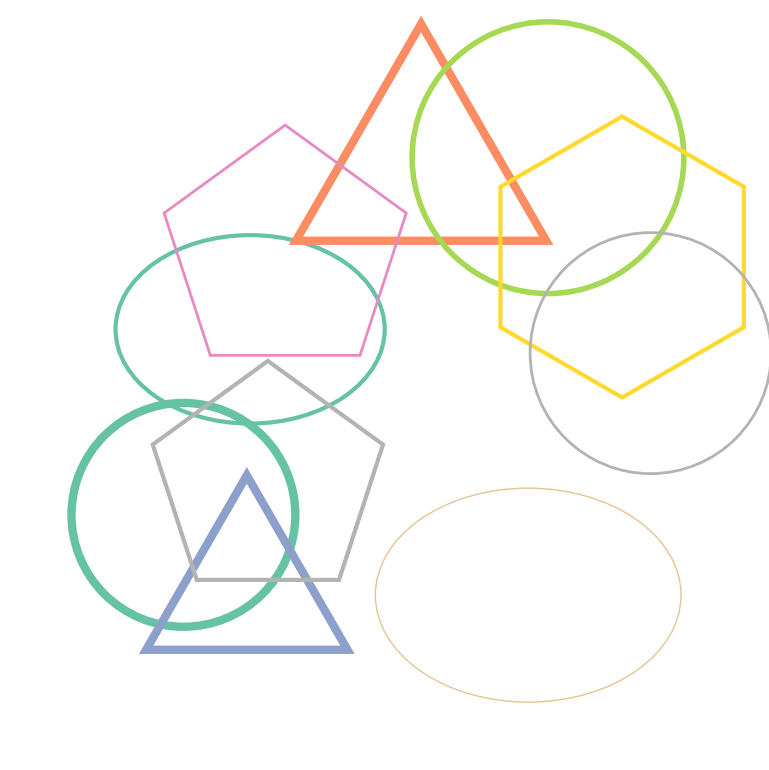[{"shape": "oval", "thickness": 1.5, "radius": 0.87, "center": [0.325, 0.572]}, {"shape": "circle", "thickness": 3, "radius": 0.73, "center": [0.238, 0.331]}, {"shape": "triangle", "thickness": 3, "radius": 0.94, "center": [0.547, 0.781]}, {"shape": "triangle", "thickness": 3, "radius": 0.75, "center": [0.321, 0.232]}, {"shape": "pentagon", "thickness": 1, "radius": 0.83, "center": [0.37, 0.672]}, {"shape": "circle", "thickness": 2, "radius": 0.88, "center": [0.712, 0.795]}, {"shape": "hexagon", "thickness": 1.5, "radius": 0.91, "center": [0.808, 0.666]}, {"shape": "oval", "thickness": 0.5, "radius": 0.99, "center": [0.686, 0.227]}, {"shape": "pentagon", "thickness": 1.5, "radius": 0.79, "center": [0.348, 0.374]}, {"shape": "circle", "thickness": 1, "radius": 0.78, "center": [0.845, 0.541]}]